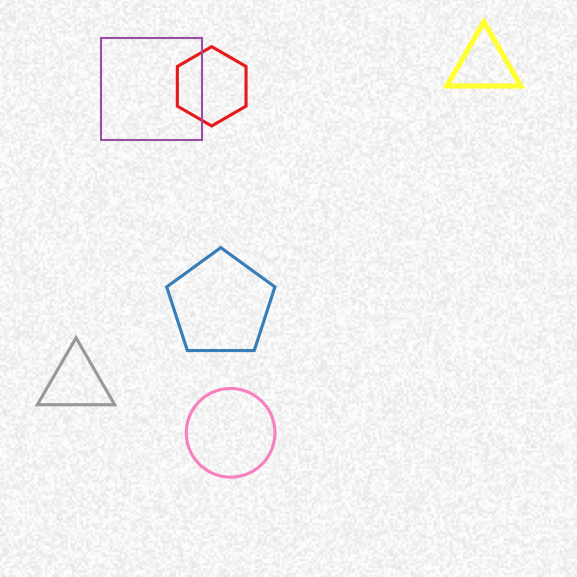[{"shape": "hexagon", "thickness": 1.5, "radius": 0.34, "center": [0.367, 0.85]}, {"shape": "pentagon", "thickness": 1.5, "radius": 0.49, "center": [0.382, 0.472]}, {"shape": "square", "thickness": 1, "radius": 0.44, "center": [0.262, 0.845]}, {"shape": "triangle", "thickness": 2.5, "radius": 0.37, "center": [0.838, 0.887]}, {"shape": "circle", "thickness": 1.5, "radius": 0.38, "center": [0.399, 0.25]}, {"shape": "triangle", "thickness": 1.5, "radius": 0.39, "center": [0.132, 0.337]}]